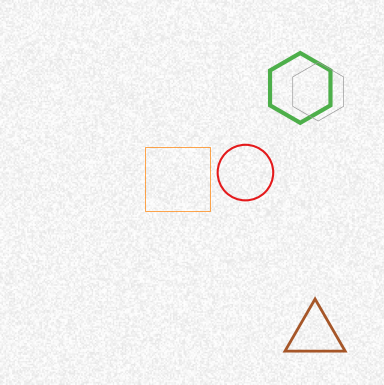[{"shape": "circle", "thickness": 1.5, "radius": 0.36, "center": [0.638, 0.552]}, {"shape": "hexagon", "thickness": 3, "radius": 0.45, "center": [0.78, 0.772]}, {"shape": "square", "thickness": 0.5, "radius": 0.42, "center": [0.461, 0.536]}, {"shape": "triangle", "thickness": 2, "radius": 0.45, "center": [0.818, 0.133]}, {"shape": "hexagon", "thickness": 0.5, "radius": 0.38, "center": [0.826, 0.762]}]